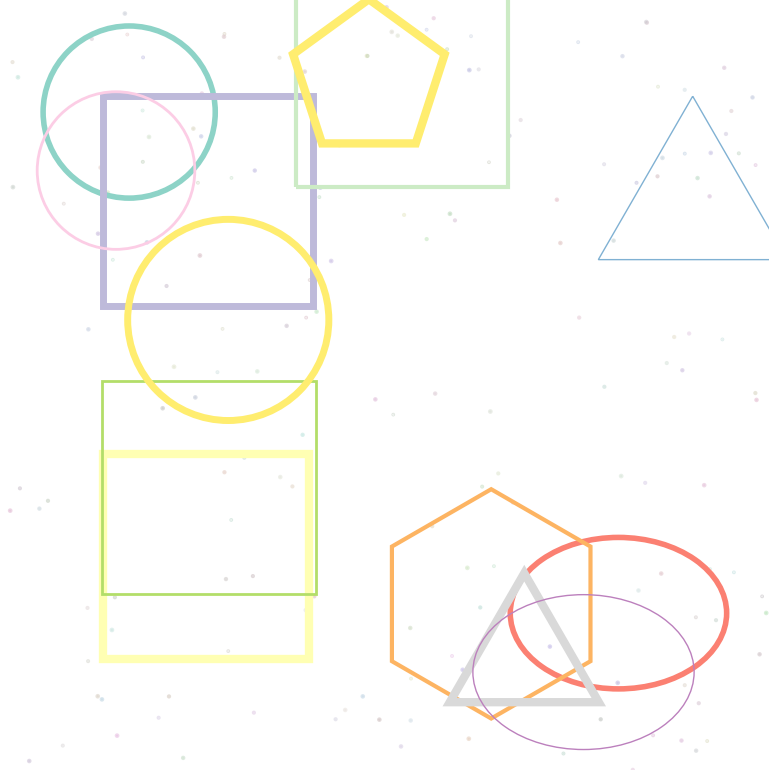[{"shape": "circle", "thickness": 2, "radius": 0.56, "center": [0.168, 0.854]}, {"shape": "square", "thickness": 3, "radius": 0.67, "center": [0.268, 0.278]}, {"shape": "square", "thickness": 2.5, "radius": 0.68, "center": [0.27, 0.739]}, {"shape": "oval", "thickness": 2, "radius": 0.7, "center": [0.803, 0.204]}, {"shape": "triangle", "thickness": 0.5, "radius": 0.71, "center": [0.9, 0.734]}, {"shape": "hexagon", "thickness": 1.5, "radius": 0.74, "center": [0.638, 0.216]}, {"shape": "square", "thickness": 1, "radius": 0.69, "center": [0.271, 0.367]}, {"shape": "circle", "thickness": 1, "radius": 0.51, "center": [0.151, 0.779]}, {"shape": "triangle", "thickness": 3, "radius": 0.56, "center": [0.681, 0.144]}, {"shape": "oval", "thickness": 0.5, "radius": 0.72, "center": [0.758, 0.127]}, {"shape": "square", "thickness": 1.5, "radius": 0.69, "center": [0.522, 0.895]}, {"shape": "circle", "thickness": 2.5, "radius": 0.65, "center": [0.296, 0.584]}, {"shape": "pentagon", "thickness": 3, "radius": 0.52, "center": [0.479, 0.898]}]